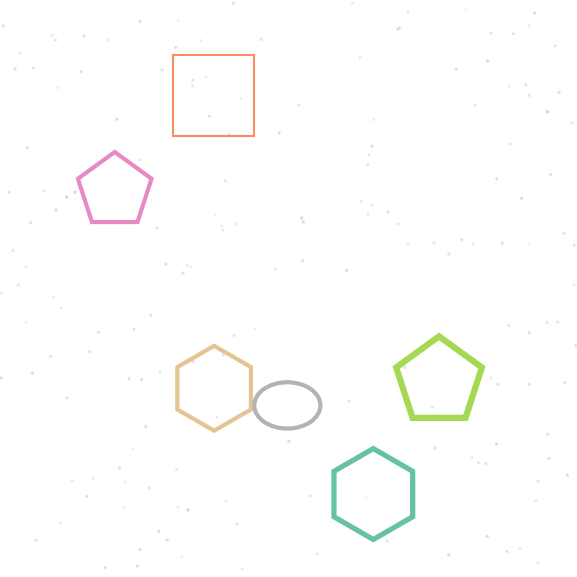[{"shape": "hexagon", "thickness": 2.5, "radius": 0.39, "center": [0.646, 0.144]}, {"shape": "square", "thickness": 1, "radius": 0.35, "center": [0.37, 0.833]}, {"shape": "pentagon", "thickness": 2, "radius": 0.34, "center": [0.199, 0.669]}, {"shape": "pentagon", "thickness": 3, "radius": 0.39, "center": [0.76, 0.339]}, {"shape": "hexagon", "thickness": 2, "radius": 0.37, "center": [0.371, 0.327]}, {"shape": "oval", "thickness": 2, "radius": 0.29, "center": [0.498, 0.297]}]